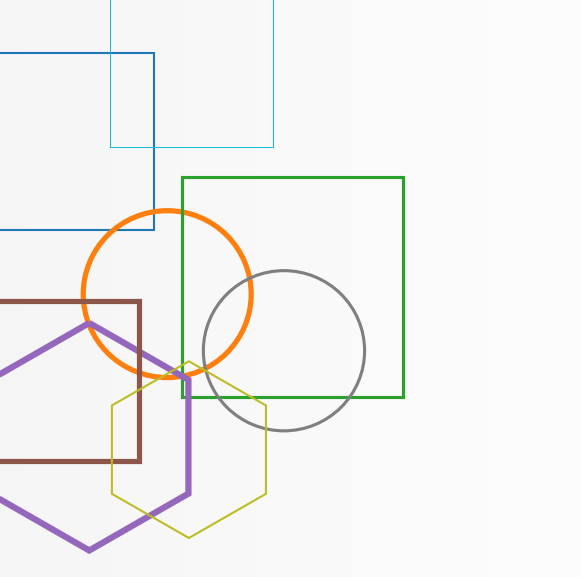[{"shape": "square", "thickness": 1, "radius": 0.77, "center": [0.111, 0.753]}, {"shape": "circle", "thickness": 2.5, "radius": 0.72, "center": [0.288, 0.49]}, {"shape": "square", "thickness": 1.5, "radius": 0.95, "center": [0.503, 0.502]}, {"shape": "hexagon", "thickness": 3, "radius": 0.98, "center": [0.154, 0.243]}, {"shape": "square", "thickness": 2.5, "radius": 0.69, "center": [0.102, 0.34]}, {"shape": "circle", "thickness": 1.5, "radius": 0.69, "center": [0.489, 0.392]}, {"shape": "hexagon", "thickness": 1, "radius": 0.77, "center": [0.325, 0.221]}, {"shape": "square", "thickness": 0.5, "radius": 0.7, "center": [0.33, 0.885]}]